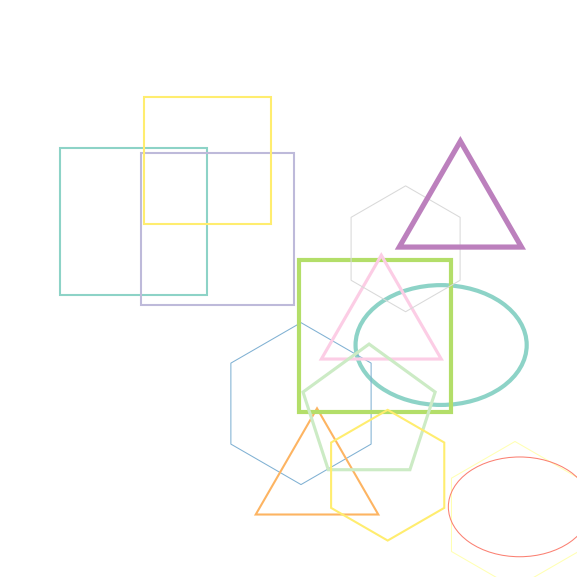[{"shape": "square", "thickness": 1, "radius": 0.64, "center": [0.231, 0.616]}, {"shape": "oval", "thickness": 2, "radius": 0.74, "center": [0.764, 0.402]}, {"shape": "hexagon", "thickness": 0.5, "radius": 0.64, "center": [0.892, 0.108]}, {"shape": "square", "thickness": 1, "radius": 0.66, "center": [0.377, 0.603]}, {"shape": "oval", "thickness": 0.5, "radius": 0.62, "center": [0.9, 0.121]}, {"shape": "hexagon", "thickness": 0.5, "radius": 0.7, "center": [0.521, 0.3]}, {"shape": "triangle", "thickness": 1, "radius": 0.61, "center": [0.549, 0.169]}, {"shape": "square", "thickness": 2, "radius": 0.66, "center": [0.65, 0.417]}, {"shape": "triangle", "thickness": 1.5, "radius": 0.6, "center": [0.66, 0.437]}, {"shape": "hexagon", "thickness": 0.5, "radius": 0.54, "center": [0.702, 0.568]}, {"shape": "triangle", "thickness": 2.5, "radius": 0.61, "center": [0.797, 0.632]}, {"shape": "pentagon", "thickness": 1.5, "radius": 0.6, "center": [0.639, 0.283]}, {"shape": "hexagon", "thickness": 1, "radius": 0.57, "center": [0.671, 0.176]}, {"shape": "square", "thickness": 1, "radius": 0.55, "center": [0.359, 0.721]}]